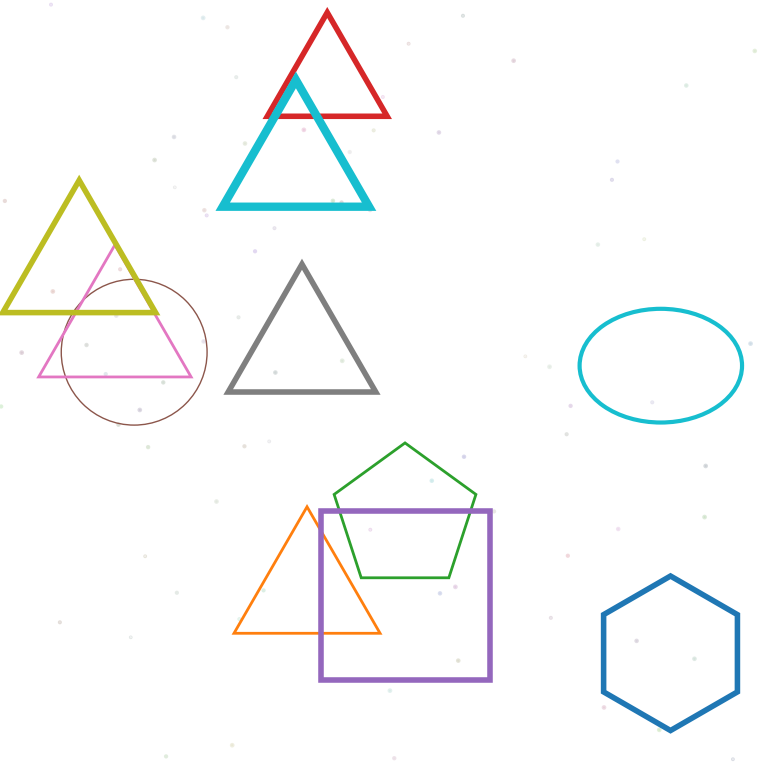[{"shape": "hexagon", "thickness": 2, "radius": 0.5, "center": [0.871, 0.152]}, {"shape": "triangle", "thickness": 1, "radius": 0.55, "center": [0.399, 0.232]}, {"shape": "pentagon", "thickness": 1, "radius": 0.48, "center": [0.526, 0.328]}, {"shape": "triangle", "thickness": 2, "radius": 0.45, "center": [0.425, 0.894]}, {"shape": "square", "thickness": 2, "radius": 0.55, "center": [0.527, 0.227]}, {"shape": "circle", "thickness": 0.5, "radius": 0.47, "center": [0.174, 0.543]}, {"shape": "triangle", "thickness": 1, "radius": 0.57, "center": [0.149, 0.568]}, {"shape": "triangle", "thickness": 2, "radius": 0.55, "center": [0.392, 0.546]}, {"shape": "triangle", "thickness": 2, "radius": 0.57, "center": [0.103, 0.651]}, {"shape": "oval", "thickness": 1.5, "radius": 0.53, "center": [0.858, 0.525]}, {"shape": "triangle", "thickness": 3, "radius": 0.55, "center": [0.384, 0.786]}]